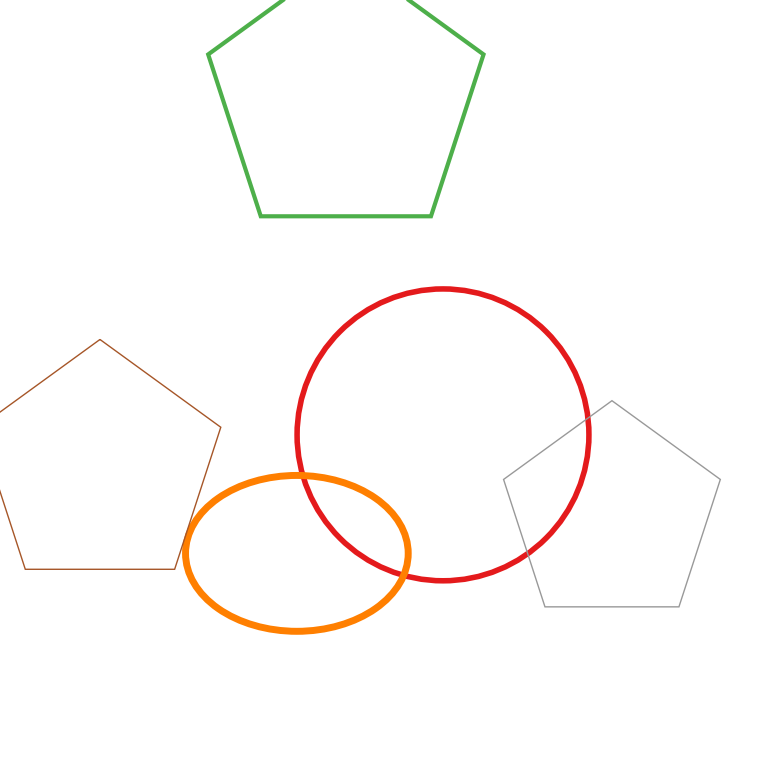[{"shape": "circle", "thickness": 2, "radius": 0.95, "center": [0.575, 0.435]}, {"shape": "pentagon", "thickness": 1.5, "radius": 0.94, "center": [0.449, 0.871]}, {"shape": "oval", "thickness": 2.5, "radius": 0.72, "center": [0.386, 0.281]}, {"shape": "pentagon", "thickness": 0.5, "radius": 0.82, "center": [0.13, 0.394]}, {"shape": "pentagon", "thickness": 0.5, "radius": 0.74, "center": [0.795, 0.332]}]